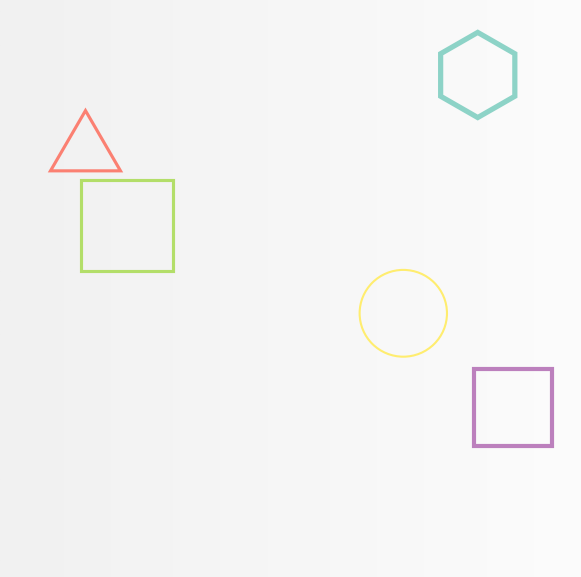[{"shape": "hexagon", "thickness": 2.5, "radius": 0.37, "center": [0.822, 0.869]}, {"shape": "triangle", "thickness": 1.5, "radius": 0.35, "center": [0.147, 0.738]}, {"shape": "square", "thickness": 1.5, "radius": 0.39, "center": [0.218, 0.609]}, {"shape": "square", "thickness": 2, "radius": 0.34, "center": [0.883, 0.293]}, {"shape": "circle", "thickness": 1, "radius": 0.38, "center": [0.694, 0.457]}]